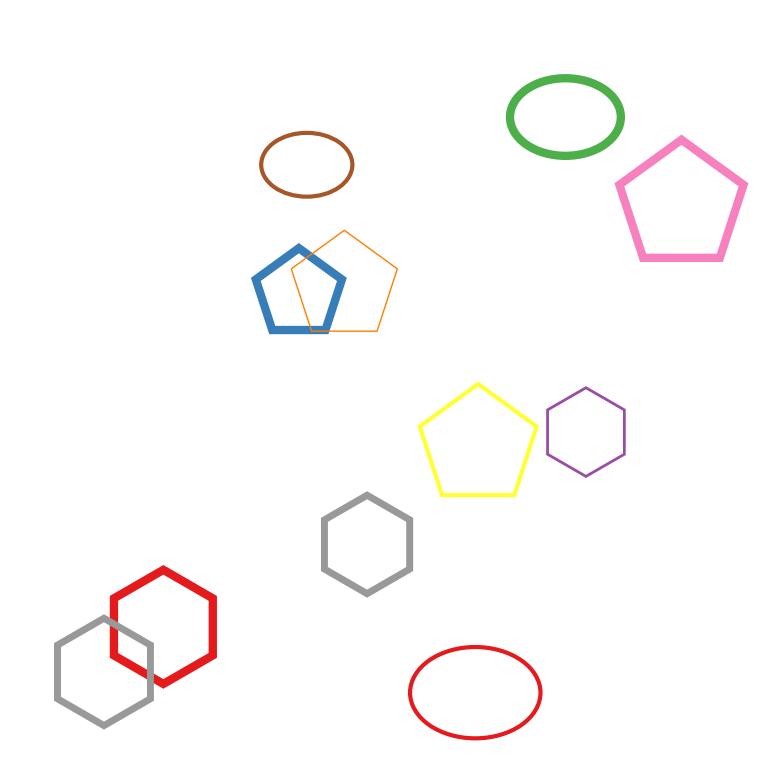[{"shape": "oval", "thickness": 1.5, "radius": 0.42, "center": [0.617, 0.1]}, {"shape": "hexagon", "thickness": 3, "radius": 0.37, "center": [0.212, 0.186]}, {"shape": "pentagon", "thickness": 3, "radius": 0.29, "center": [0.388, 0.619]}, {"shape": "oval", "thickness": 3, "radius": 0.36, "center": [0.734, 0.848]}, {"shape": "hexagon", "thickness": 1, "radius": 0.29, "center": [0.761, 0.439]}, {"shape": "pentagon", "thickness": 0.5, "radius": 0.36, "center": [0.447, 0.628]}, {"shape": "pentagon", "thickness": 1.5, "radius": 0.4, "center": [0.621, 0.421]}, {"shape": "oval", "thickness": 1.5, "radius": 0.3, "center": [0.398, 0.786]}, {"shape": "pentagon", "thickness": 3, "radius": 0.42, "center": [0.885, 0.734]}, {"shape": "hexagon", "thickness": 2.5, "radius": 0.35, "center": [0.135, 0.127]}, {"shape": "hexagon", "thickness": 2.5, "radius": 0.32, "center": [0.477, 0.293]}]